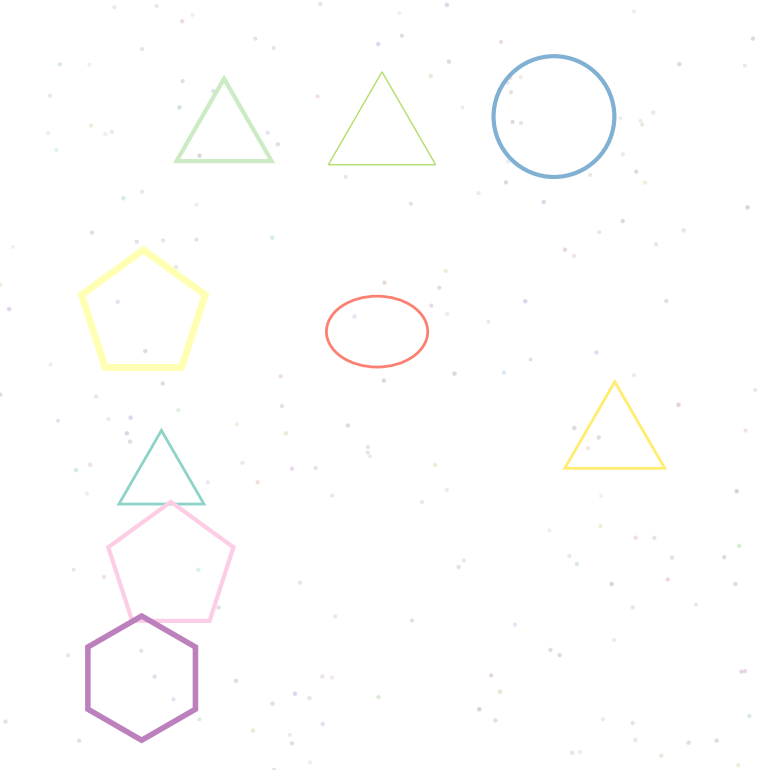[{"shape": "triangle", "thickness": 1, "radius": 0.32, "center": [0.21, 0.377]}, {"shape": "pentagon", "thickness": 2.5, "radius": 0.42, "center": [0.186, 0.591]}, {"shape": "oval", "thickness": 1, "radius": 0.33, "center": [0.49, 0.569]}, {"shape": "circle", "thickness": 1.5, "radius": 0.39, "center": [0.719, 0.849]}, {"shape": "triangle", "thickness": 0.5, "radius": 0.4, "center": [0.496, 0.826]}, {"shape": "pentagon", "thickness": 1.5, "radius": 0.43, "center": [0.222, 0.263]}, {"shape": "hexagon", "thickness": 2, "radius": 0.4, "center": [0.184, 0.119]}, {"shape": "triangle", "thickness": 1.5, "radius": 0.36, "center": [0.291, 0.826]}, {"shape": "triangle", "thickness": 1, "radius": 0.37, "center": [0.798, 0.429]}]